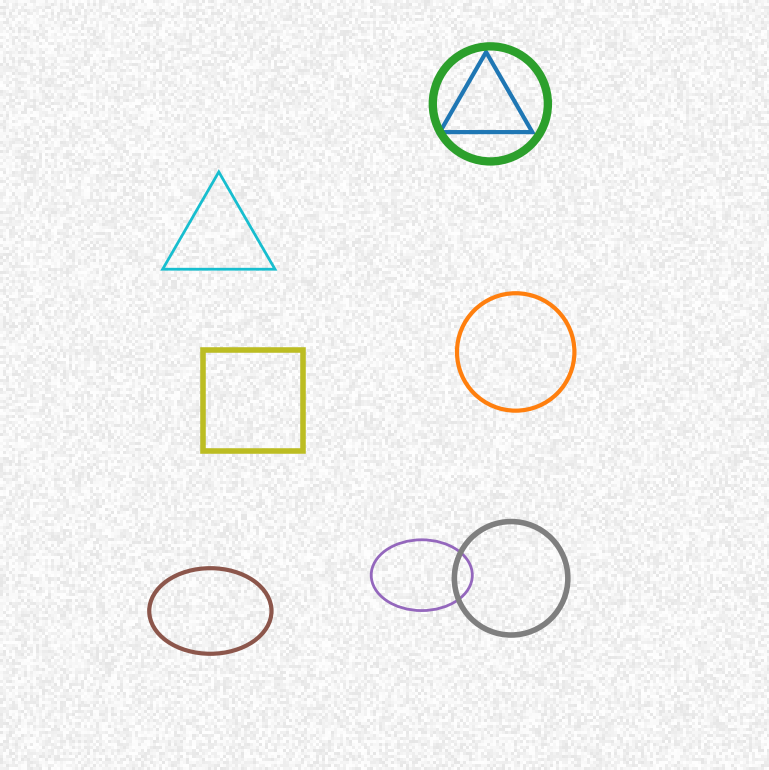[{"shape": "triangle", "thickness": 1.5, "radius": 0.35, "center": [0.631, 0.863]}, {"shape": "circle", "thickness": 1.5, "radius": 0.38, "center": [0.67, 0.543]}, {"shape": "circle", "thickness": 3, "radius": 0.37, "center": [0.637, 0.865]}, {"shape": "oval", "thickness": 1, "radius": 0.33, "center": [0.548, 0.253]}, {"shape": "oval", "thickness": 1.5, "radius": 0.4, "center": [0.273, 0.207]}, {"shape": "circle", "thickness": 2, "radius": 0.37, "center": [0.664, 0.249]}, {"shape": "square", "thickness": 2, "radius": 0.33, "center": [0.329, 0.48]}, {"shape": "triangle", "thickness": 1, "radius": 0.42, "center": [0.284, 0.692]}]